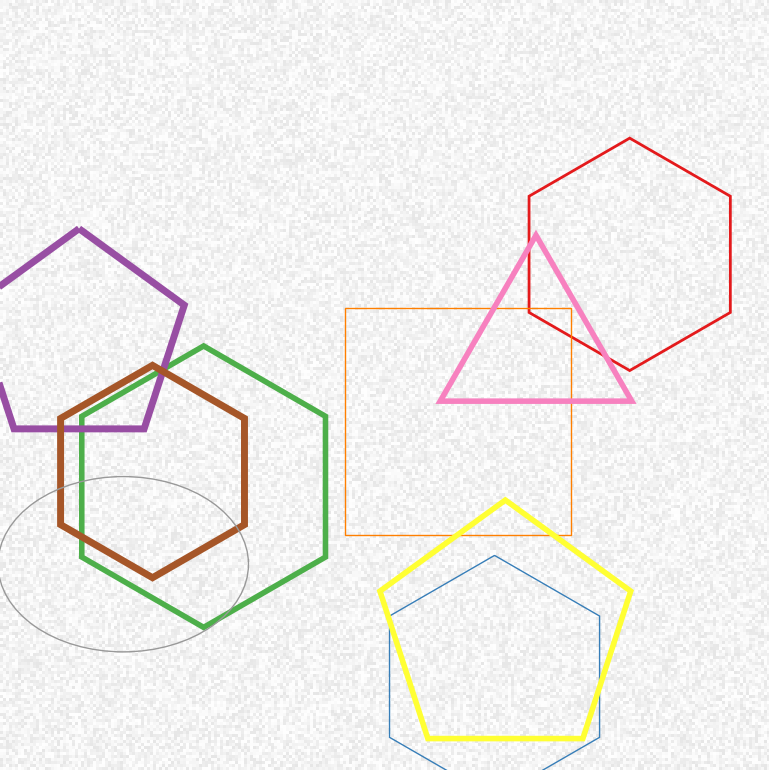[{"shape": "hexagon", "thickness": 1, "radius": 0.75, "center": [0.818, 0.67]}, {"shape": "hexagon", "thickness": 0.5, "radius": 0.79, "center": [0.642, 0.121]}, {"shape": "hexagon", "thickness": 2, "radius": 0.91, "center": [0.264, 0.368]}, {"shape": "pentagon", "thickness": 2.5, "radius": 0.72, "center": [0.103, 0.559]}, {"shape": "square", "thickness": 0.5, "radius": 0.74, "center": [0.595, 0.453]}, {"shape": "pentagon", "thickness": 2, "radius": 0.86, "center": [0.656, 0.179]}, {"shape": "hexagon", "thickness": 2.5, "radius": 0.69, "center": [0.198, 0.388]}, {"shape": "triangle", "thickness": 2, "radius": 0.72, "center": [0.696, 0.551]}, {"shape": "oval", "thickness": 0.5, "radius": 0.81, "center": [0.16, 0.267]}]